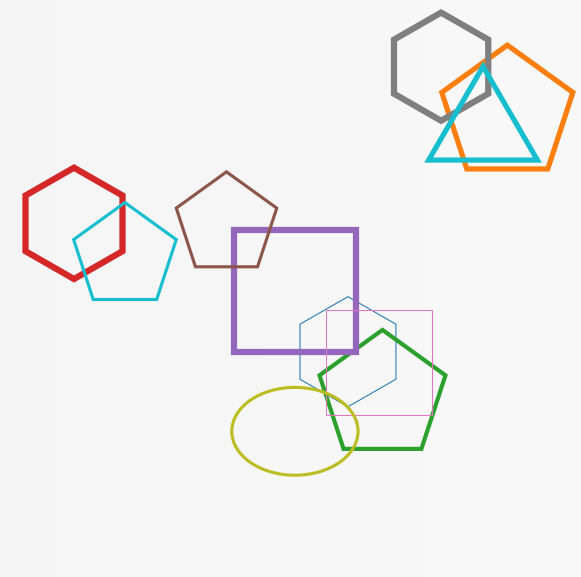[{"shape": "hexagon", "thickness": 0.5, "radius": 0.48, "center": [0.599, 0.39]}, {"shape": "pentagon", "thickness": 2.5, "radius": 0.59, "center": [0.873, 0.802]}, {"shape": "pentagon", "thickness": 2, "radius": 0.57, "center": [0.658, 0.314]}, {"shape": "hexagon", "thickness": 3, "radius": 0.48, "center": [0.127, 0.612]}, {"shape": "square", "thickness": 3, "radius": 0.53, "center": [0.508, 0.495]}, {"shape": "pentagon", "thickness": 1.5, "radius": 0.45, "center": [0.39, 0.611]}, {"shape": "square", "thickness": 0.5, "radius": 0.46, "center": [0.652, 0.371]}, {"shape": "hexagon", "thickness": 3, "radius": 0.47, "center": [0.759, 0.884]}, {"shape": "oval", "thickness": 1.5, "radius": 0.54, "center": [0.507, 0.252]}, {"shape": "pentagon", "thickness": 1.5, "radius": 0.46, "center": [0.215, 0.556]}, {"shape": "triangle", "thickness": 2.5, "radius": 0.54, "center": [0.831, 0.776]}]